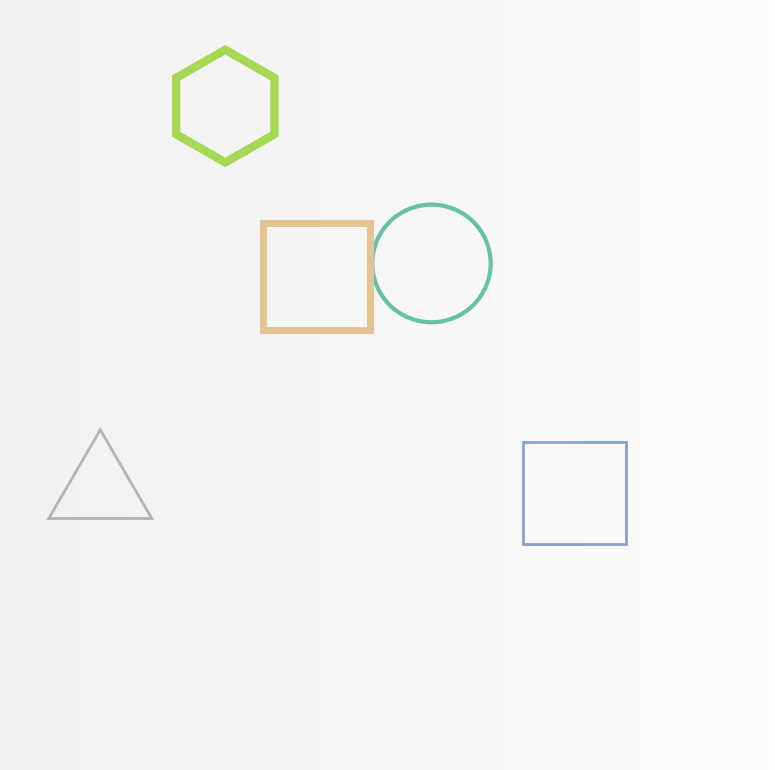[{"shape": "circle", "thickness": 1.5, "radius": 0.38, "center": [0.557, 0.658]}, {"shape": "square", "thickness": 1, "radius": 0.33, "center": [0.741, 0.36]}, {"shape": "hexagon", "thickness": 3, "radius": 0.37, "center": [0.291, 0.862]}, {"shape": "square", "thickness": 2.5, "radius": 0.35, "center": [0.408, 0.641]}, {"shape": "triangle", "thickness": 1, "radius": 0.38, "center": [0.129, 0.365]}]